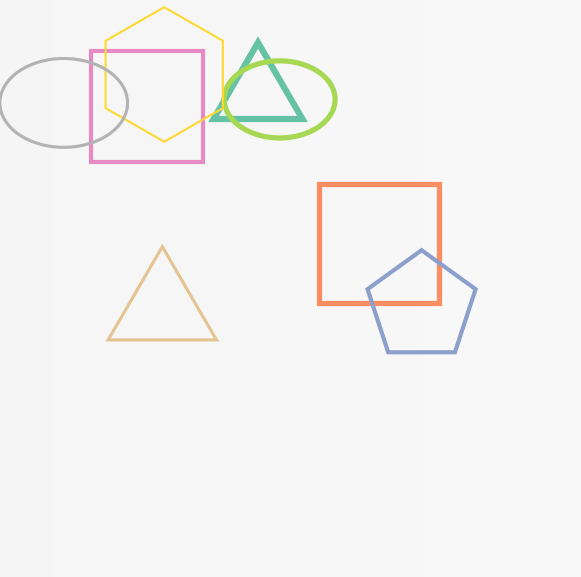[{"shape": "triangle", "thickness": 3, "radius": 0.44, "center": [0.444, 0.837]}, {"shape": "square", "thickness": 2.5, "radius": 0.52, "center": [0.652, 0.578]}, {"shape": "pentagon", "thickness": 2, "radius": 0.49, "center": [0.725, 0.468]}, {"shape": "square", "thickness": 2, "radius": 0.48, "center": [0.252, 0.815]}, {"shape": "oval", "thickness": 2.5, "radius": 0.48, "center": [0.481, 0.827]}, {"shape": "hexagon", "thickness": 1, "radius": 0.58, "center": [0.283, 0.87]}, {"shape": "triangle", "thickness": 1.5, "radius": 0.54, "center": [0.279, 0.464]}, {"shape": "oval", "thickness": 1.5, "radius": 0.55, "center": [0.11, 0.821]}]